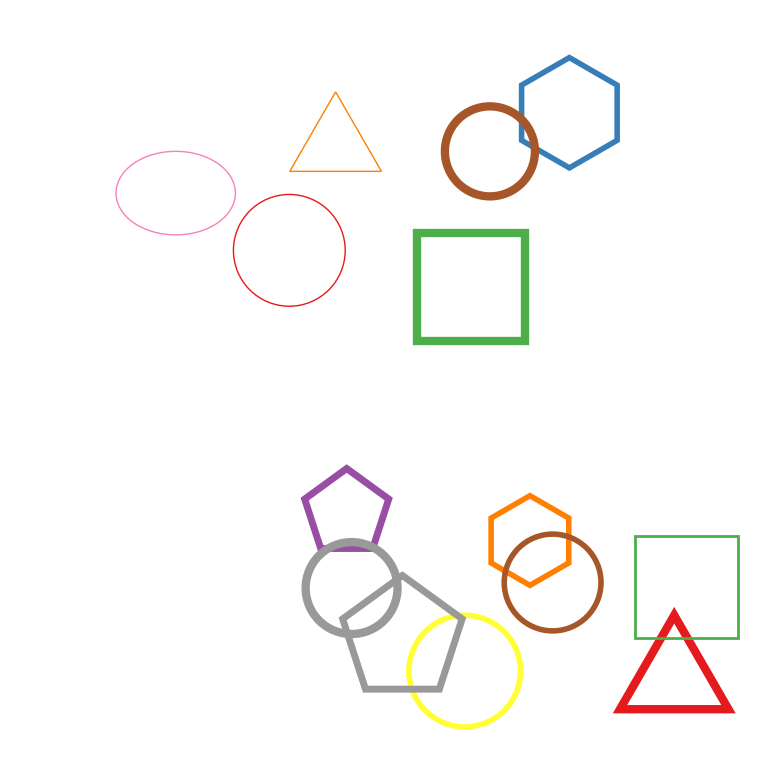[{"shape": "triangle", "thickness": 3, "radius": 0.41, "center": [0.876, 0.12]}, {"shape": "circle", "thickness": 0.5, "radius": 0.36, "center": [0.376, 0.675]}, {"shape": "hexagon", "thickness": 2, "radius": 0.36, "center": [0.739, 0.854]}, {"shape": "square", "thickness": 3, "radius": 0.35, "center": [0.612, 0.627]}, {"shape": "square", "thickness": 1, "radius": 0.33, "center": [0.892, 0.238]}, {"shape": "pentagon", "thickness": 2.5, "radius": 0.29, "center": [0.45, 0.334]}, {"shape": "hexagon", "thickness": 2, "radius": 0.29, "center": [0.688, 0.298]}, {"shape": "triangle", "thickness": 0.5, "radius": 0.34, "center": [0.436, 0.812]}, {"shape": "circle", "thickness": 2, "radius": 0.36, "center": [0.604, 0.128]}, {"shape": "circle", "thickness": 3, "radius": 0.29, "center": [0.636, 0.803]}, {"shape": "circle", "thickness": 2, "radius": 0.31, "center": [0.718, 0.244]}, {"shape": "oval", "thickness": 0.5, "radius": 0.39, "center": [0.228, 0.749]}, {"shape": "circle", "thickness": 3, "radius": 0.3, "center": [0.457, 0.236]}, {"shape": "pentagon", "thickness": 2.5, "radius": 0.41, "center": [0.523, 0.171]}]